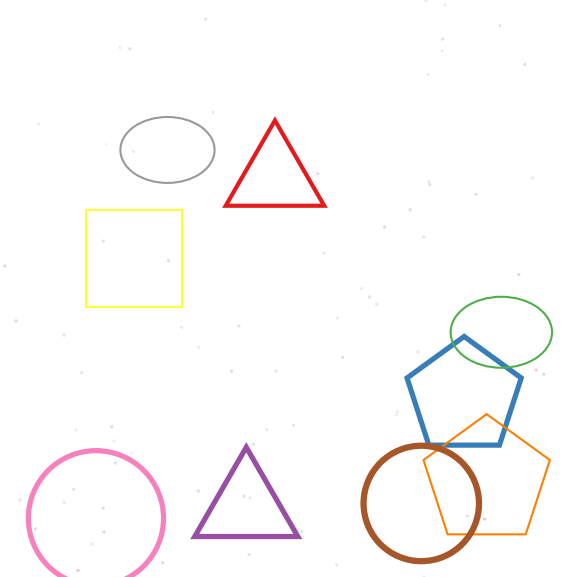[{"shape": "triangle", "thickness": 2, "radius": 0.49, "center": [0.476, 0.692]}, {"shape": "pentagon", "thickness": 2.5, "radius": 0.52, "center": [0.804, 0.312]}, {"shape": "oval", "thickness": 1, "radius": 0.44, "center": [0.868, 0.424]}, {"shape": "triangle", "thickness": 2.5, "radius": 0.52, "center": [0.426, 0.122]}, {"shape": "pentagon", "thickness": 1, "radius": 0.58, "center": [0.843, 0.167]}, {"shape": "square", "thickness": 1, "radius": 0.42, "center": [0.232, 0.552]}, {"shape": "circle", "thickness": 3, "radius": 0.5, "center": [0.729, 0.127]}, {"shape": "circle", "thickness": 2.5, "radius": 0.59, "center": [0.166, 0.102]}, {"shape": "oval", "thickness": 1, "radius": 0.41, "center": [0.29, 0.739]}]